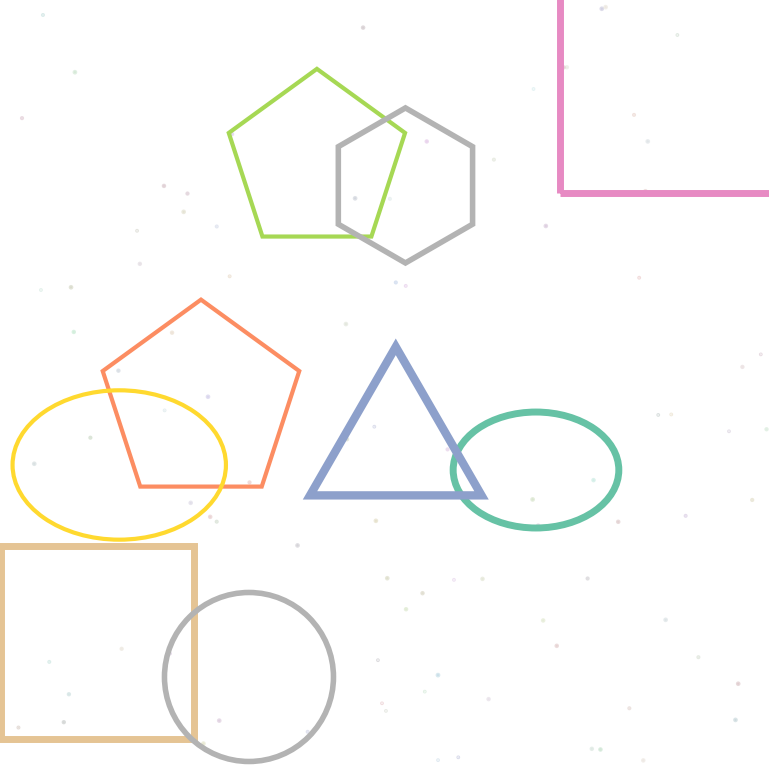[{"shape": "oval", "thickness": 2.5, "radius": 0.54, "center": [0.696, 0.39]}, {"shape": "pentagon", "thickness": 1.5, "radius": 0.67, "center": [0.261, 0.477]}, {"shape": "triangle", "thickness": 3, "radius": 0.64, "center": [0.514, 0.421]}, {"shape": "square", "thickness": 2.5, "radius": 0.7, "center": [0.867, 0.89]}, {"shape": "pentagon", "thickness": 1.5, "radius": 0.6, "center": [0.412, 0.79]}, {"shape": "oval", "thickness": 1.5, "radius": 0.69, "center": [0.155, 0.396]}, {"shape": "square", "thickness": 2.5, "radius": 0.63, "center": [0.126, 0.166]}, {"shape": "hexagon", "thickness": 2, "radius": 0.5, "center": [0.527, 0.759]}, {"shape": "circle", "thickness": 2, "radius": 0.55, "center": [0.323, 0.121]}]